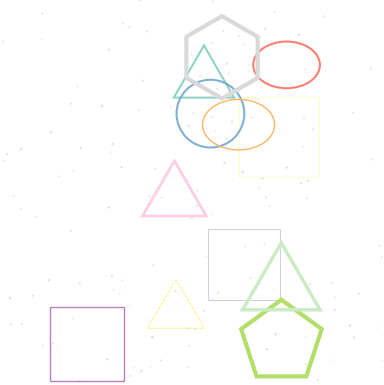[{"shape": "triangle", "thickness": 1.5, "radius": 0.45, "center": [0.53, 0.792]}, {"shape": "square", "thickness": 0.5, "radius": 0.52, "center": [0.726, 0.644]}, {"shape": "square", "thickness": 0.5, "radius": 0.46, "center": [0.634, 0.313]}, {"shape": "oval", "thickness": 1.5, "radius": 0.43, "center": [0.744, 0.831]}, {"shape": "circle", "thickness": 1.5, "radius": 0.44, "center": [0.547, 0.705]}, {"shape": "oval", "thickness": 1, "radius": 0.47, "center": [0.62, 0.676]}, {"shape": "pentagon", "thickness": 3, "radius": 0.55, "center": [0.731, 0.111]}, {"shape": "triangle", "thickness": 2, "radius": 0.48, "center": [0.453, 0.487]}, {"shape": "hexagon", "thickness": 3, "radius": 0.53, "center": [0.577, 0.851]}, {"shape": "square", "thickness": 1, "radius": 0.48, "center": [0.226, 0.107]}, {"shape": "triangle", "thickness": 2.5, "radius": 0.58, "center": [0.731, 0.253]}, {"shape": "triangle", "thickness": 0.5, "radius": 0.42, "center": [0.457, 0.19]}]